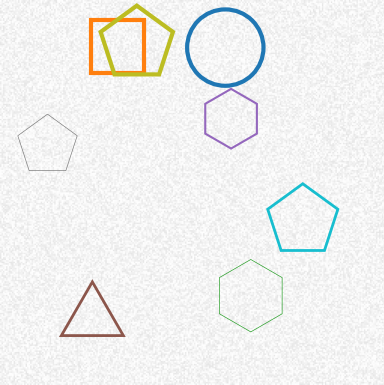[{"shape": "circle", "thickness": 3, "radius": 0.5, "center": [0.585, 0.876]}, {"shape": "square", "thickness": 3, "radius": 0.34, "center": [0.306, 0.88]}, {"shape": "hexagon", "thickness": 0.5, "radius": 0.47, "center": [0.651, 0.232]}, {"shape": "hexagon", "thickness": 1.5, "radius": 0.39, "center": [0.6, 0.692]}, {"shape": "triangle", "thickness": 2, "radius": 0.46, "center": [0.24, 0.175]}, {"shape": "pentagon", "thickness": 0.5, "radius": 0.41, "center": [0.123, 0.622]}, {"shape": "pentagon", "thickness": 3, "radius": 0.49, "center": [0.355, 0.887]}, {"shape": "pentagon", "thickness": 2, "radius": 0.48, "center": [0.786, 0.427]}]